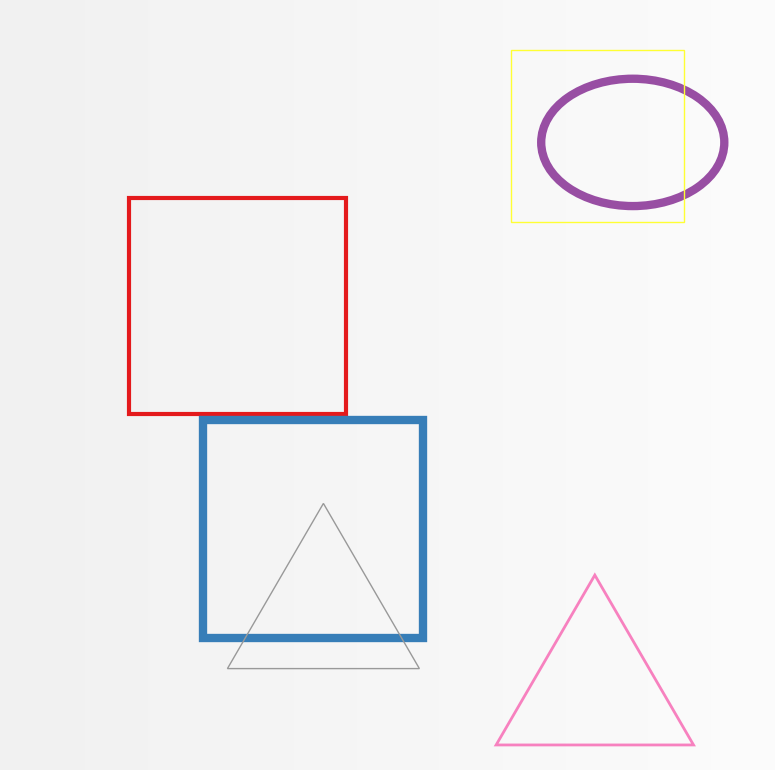[{"shape": "square", "thickness": 1.5, "radius": 0.7, "center": [0.307, 0.602]}, {"shape": "square", "thickness": 3, "radius": 0.71, "center": [0.404, 0.313]}, {"shape": "oval", "thickness": 3, "radius": 0.59, "center": [0.816, 0.815]}, {"shape": "square", "thickness": 0.5, "radius": 0.56, "center": [0.771, 0.823]}, {"shape": "triangle", "thickness": 1, "radius": 0.74, "center": [0.768, 0.106]}, {"shape": "triangle", "thickness": 0.5, "radius": 0.71, "center": [0.417, 0.203]}]